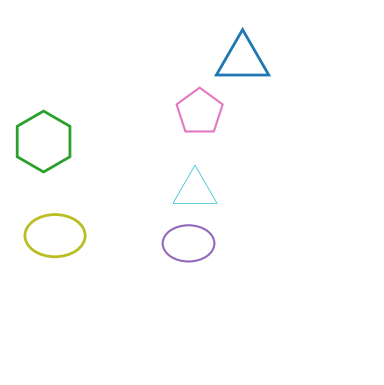[{"shape": "triangle", "thickness": 2, "radius": 0.39, "center": [0.63, 0.844]}, {"shape": "hexagon", "thickness": 2, "radius": 0.4, "center": [0.113, 0.632]}, {"shape": "oval", "thickness": 1.5, "radius": 0.34, "center": [0.49, 0.368]}, {"shape": "pentagon", "thickness": 1.5, "radius": 0.31, "center": [0.519, 0.709]}, {"shape": "oval", "thickness": 2, "radius": 0.39, "center": [0.143, 0.388]}, {"shape": "triangle", "thickness": 0.5, "radius": 0.33, "center": [0.507, 0.505]}]